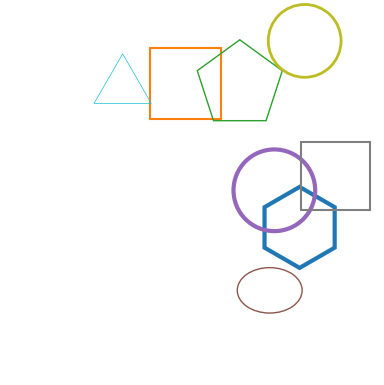[{"shape": "hexagon", "thickness": 3, "radius": 0.53, "center": [0.778, 0.409]}, {"shape": "square", "thickness": 1.5, "radius": 0.46, "center": [0.482, 0.782]}, {"shape": "pentagon", "thickness": 1, "radius": 0.58, "center": [0.623, 0.78]}, {"shape": "circle", "thickness": 3, "radius": 0.53, "center": [0.713, 0.506]}, {"shape": "oval", "thickness": 1, "radius": 0.42, "center": [0.701, 0.246]}, {"shape": "square", "thickness": 1.5, "radius": 0.44, "center": [0.872, 0.543]}, {"shape": "circle", "thickness": 2, "radius": 0.47, "center": [0.791, 0.894]}, {"shape": "triangle", "thickness": 0.5, "radius": 0.43, "center": [0.319, 0.774]}]